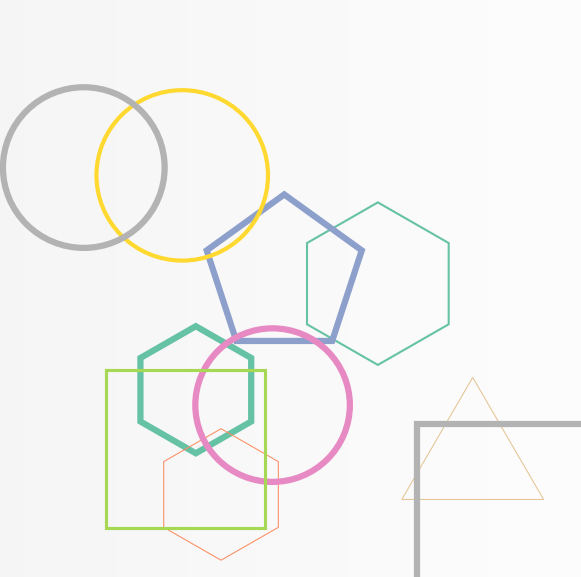[{"shape": "hexagon", "thickness": 1, "radius": 0.7, "center": [0.65, 0.508]}, {"shape": "hexagon", "thickness": 3, "radius": 0.55, "center": [0.337, 0.324]}, {"shape": "hexagon", "thickness": 0.5, "radius": 0.57, "center": [0.38, 0.143]}, {"shape": "pentagon", "thickness": 3, "radius": 0.7, "center": [0.489, 0.522]}, {"shape": "circle", "thickness": 3, "radius": 0.66, "center": [0.469, 0.298]}, {"shape": "square", "thickness": 1.5, "radius": 0.68, "center": [0.319, 0.221]}, {"shape": "circle", "thickness": 2, "radius": 0.74, "center": [0.314, 0.695]}, {"shape": "triangle", "thickness": 0.5, "radius": 0.7, "center": [0.813, 0.205]}, {"shape": "square", "thickness": 3, "radius": 0.74, "center": [0.866, 0.117]}, {"shape": "circle", "thickness": 3, "radius": 0.7, "center": [0.144, 0.709]}]